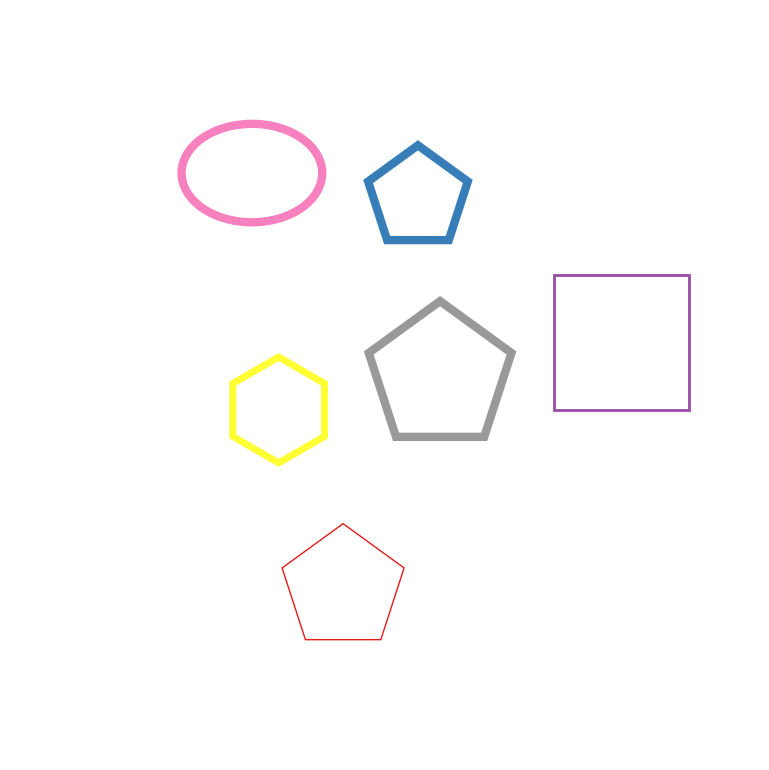[{"shape": "pentagon", "thickness": 0.5, "radius": 0.42, "center": [0.446, 0.237]}, {"shape": "pentagon", "thickness": 3, "radius": 0.34, "center": [0.543, 0.743]}, {"shape": "square", "thickness": 1, "radius": 0.44, "center": [0.807, 0.555]}, {"shape": "hexagon", "thickness": 2.5, "radius": 0.34, "center": [0.362, 0.468]}, {"shape": "oval", "thickness": 3, "radius": 0.46, "center": [0.327, 0.775]}, {"shape": "pentagon", "thickness": 3, "radius": 0.49, "center": [0.572, 0.511]}]